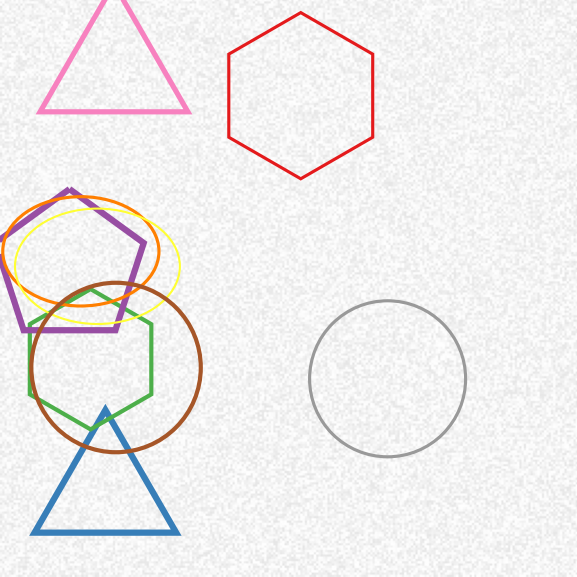[{"shape": "hexagon", "thickness": 1.5, "radius": 0.72, "center": [0.521, 0.833]}, {"shape": "triangle", "thickness": 3, "radius": 0.71, "center": [0.182, 0.148]}, {"shape": "hexagon", "thickness": 2, "radius": 0.61, "center": [0.157, 0.377]}, {"shape": "pentagon", "thickness": 3, "radius": 0.68, "center": [0.12, 0.537]}, {"shape": "oval", "thickness": 1.5, "radius": 0.68, "center": [0.14, 0.564]}, {"shape": "oval", "thickness": 1, "radius": 0.71, "center": [0.169, 0.538]}, {"shape": "circle", "thickness": 2, "radius": 0.73, "center": [0.201, 0.363]}, {"shape": "triangle", "thickness": 2.5, "radius": 0.74, "center": [0.197, 0.879]}, {"shape": "circle", "thickness": 1.5, "radius": 0.68, "center": [0.671, 0.343]}]